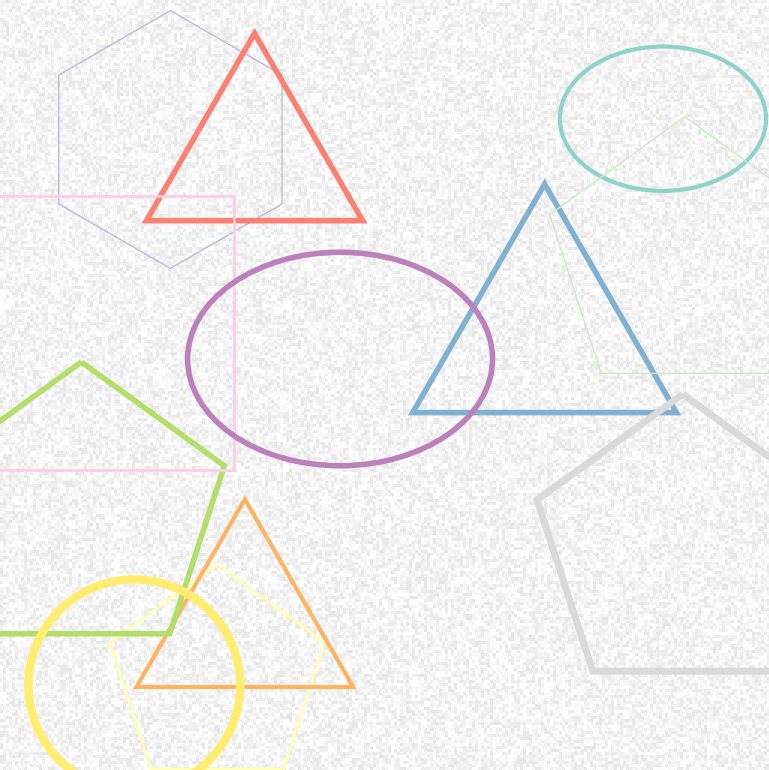[{"shape": "oval", "thickness": 1.5, "radius": 0.67, "center": [0.861, 0.846]}, {"shape": "pentagon", "thickness": 1, "radius": 0.73, "center": [0.282, 0.12]}, {"shape": "hexagon", "thickness": 0.5, "radius": 0.84, "center": [0.221, 0.819]}, {"shape": "triangle", "thickness": 2, "radius": 0.81, "center": [0.331, 0.794]}, {"shape": "triangle", "thickness": 2, "radius": 0.99, "center": [0.707, 0.563]}, {"shape": "triangle", "thickness": 1.5, "radius": 0.81, "center": [0.318, 0.189]}, {"shape": "pentagon", "thickness": 2, "radius": 0.98, "center": [0.106, 0.335]}, {"shape": "square", "thickness": 1, "radius": 0.89, "center": [0.126, 0.567]}, {"shape": "pentagon", "thickness": 2.5, "radius": 0.99, "center": [0.887, 0.289]}, {"shape": "oval", "thickness": 2, "radius": 0.99, "center": [0.442, 0.534]}, {"shape": "pentagon", "thickness": 0.5, "radius": 0.92, "center": [0.889, 0.664]}, {"shape": "circle", "thickness": 3, "radius": 0.69, "center": [0.174, 0.11]}]